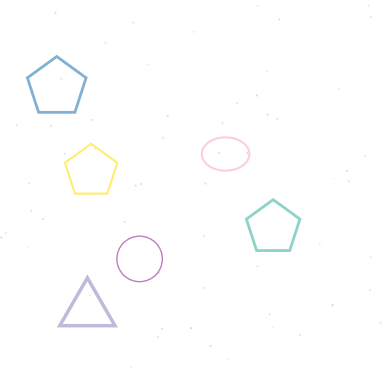[{"shape": "pentagon", "thickness": 2, "radius": 0.37, "center": [0.71, 0.408]}, {"shape": "triangle", "thickness": 2.5, "radius": 0.41, "center": [0.227, 0.195]}, {"shape": "pentagon", "thickness": 2, "radius": 0.4, "center": [0.147, 0.773]}, {"shape": "oval", "thickness": 1.5, "radius": 0.31, "center": [0.586, 0.6]}, {"shape": "circle", "thickness": 1, "radius": 0.3, "center": [0.363, 0.327]}, {"shape": "pentagon", "thickness": 1.5, "radius": 0.36, "center": [0.237, 0.555]}]